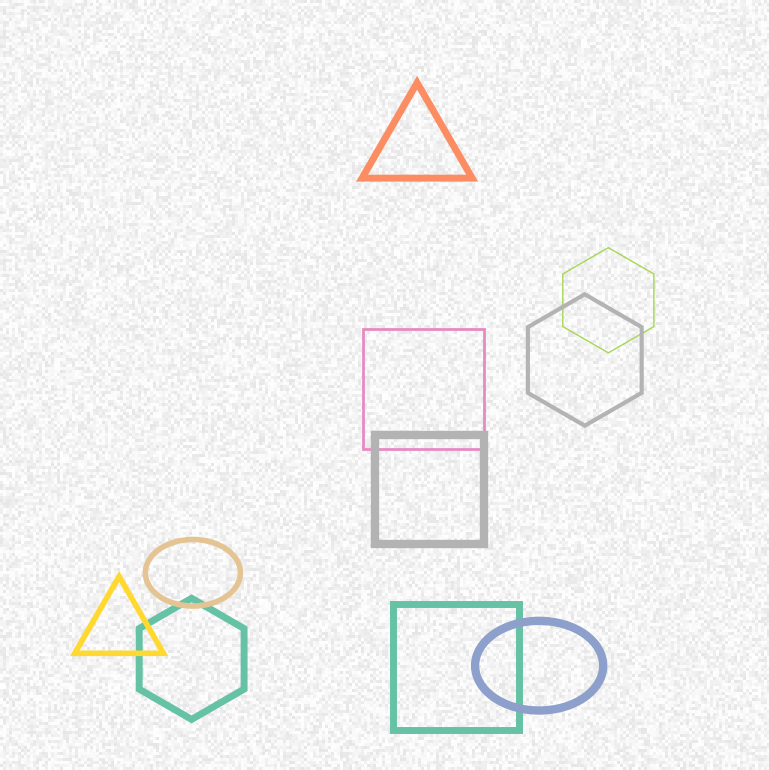[{"shape": "square", "thickness": 2.5, "radius": 0.41, "center": [0.592, 0.134]}, {"shape": "hexagon", "thickness": 2.5, "radius": 0.39, "center": [0.249, 0.144]}, {"shape": "triangle", "thickness": 2.5, "radius": 0.41, "center": [0.542, 0.81]}, {"shape": "oval", "thickness": 3, "radius": 0.42, "center": [0.7, 0.135]}, {"shape": "square", "thickness": 1, "radius": 0.39, "center": [0.55, 0.495]}, {"shape": "hexagon", "thickness": 0.5, "radius": 0.34, "center": [0.79, 0.61]}, {"shape": "triangle", "thickness": 2, "radius": 0.33, "center": [0.155, 0.185]}, {"shape": "oval", "thickness": 2, "radius": 0.31, "center": [0.251, 0.256]}, {"shape": "square", "thickness": 3, "radius": 0.36, "center": [0.558, 0.364]}, {"shape": "hexagon", "thickness": 1.5, "radius": 0.43, "center": [0.759, 0.532]}]